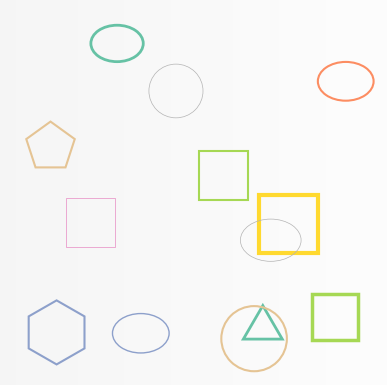[{"shape": "triangle", "thickness": 2, "radius": 0.29, "center": [0.678, 0.148]}, {"shape": "oval", "thickness": 2, "radius": 0.34, "center": [0.302, 0.887]}, {"shape": "oval", "thickness": 1.5, "radius": 0.36, "center": [0.892, 0.789]}, {"shape": "hexagon", "thickness": 1.5, "radius": 0.42, "center": [0.146, 0.137]}, {"shape": "oval", "thickness": 1, "radius": 0.37, "center": [0.363, 0.134]}, {"shape": "square", "thickness": 0.5, "radius": 0.32, "center": [0.233, 0.423]}, {"shape": "square", "thickness": 1.5, "radius": 0.31, "center": [0.577, 0.544]}, {"shape": "square", "thickness": 2.5, "radius": 0.3, "center": [0.864, 0.177]}, {"shape": "square", "thickness": 3, "radius": 0.38, "center": [0.745, 0.419]}, {"shape": "circle", "thickness": 1.5, "radius": 0.42, "center": [0.656, 0.12]}, {"shape": "pentagon", "thickness": 1.5, "radius": 0.33, "center": [0.13, 0.618]}, {"shape": "oval", "thickness": 0.5, "radius": 0.39, "center": [0.699, 0.376]}, {"shape": "circle", "thickness": 0.5, "radius": 0.35, "center": [0.454, 0.764]}]